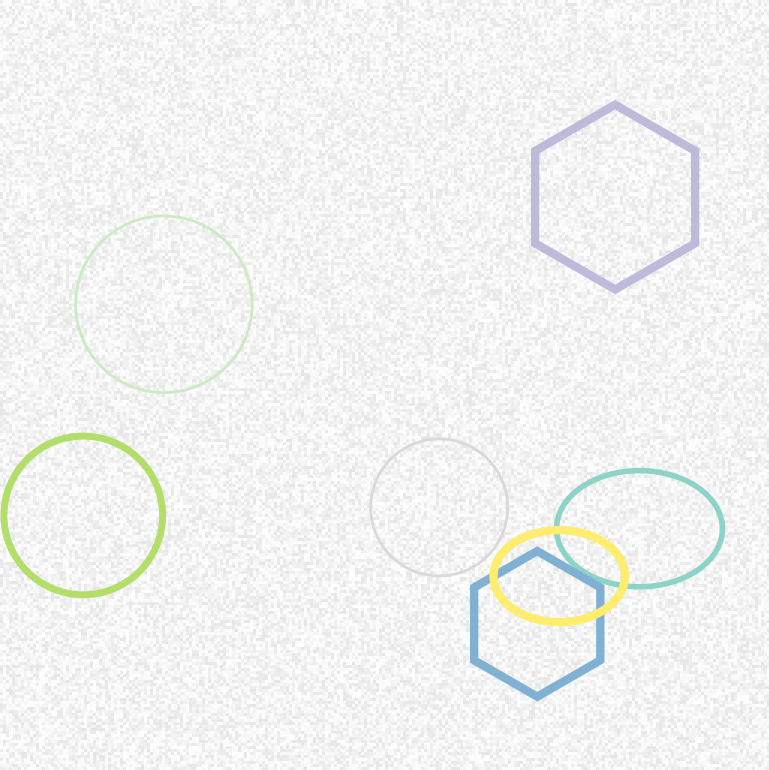[{"shape": "oval", "thickness": 2, "radius": 0.54, "center": [0.831, 0.313]}, {"shape": "hexagon", "thickness": 3, "radius": 0.6, "center": [0.799, 0.744]}, {"shape": "hexagon", "thickness": 3, "radius": 0.47, "center": [0.698, 0.19]}, {"shape": "circle", "thickness": 2.5, "radius": 0.52, "center": [0.108, 0.331]}, {"shape": "circle", "thickness": 1, "radius": 0.44, "center": [0.57, 0.341]}, {"shape": "circle", "thickness": 1, "radius": 0.57, "center": [0.213, 0.605]}, {"shape": "oval", "thickness": 3, "radius": 0.43, "center": [0.726, 0.252]}]